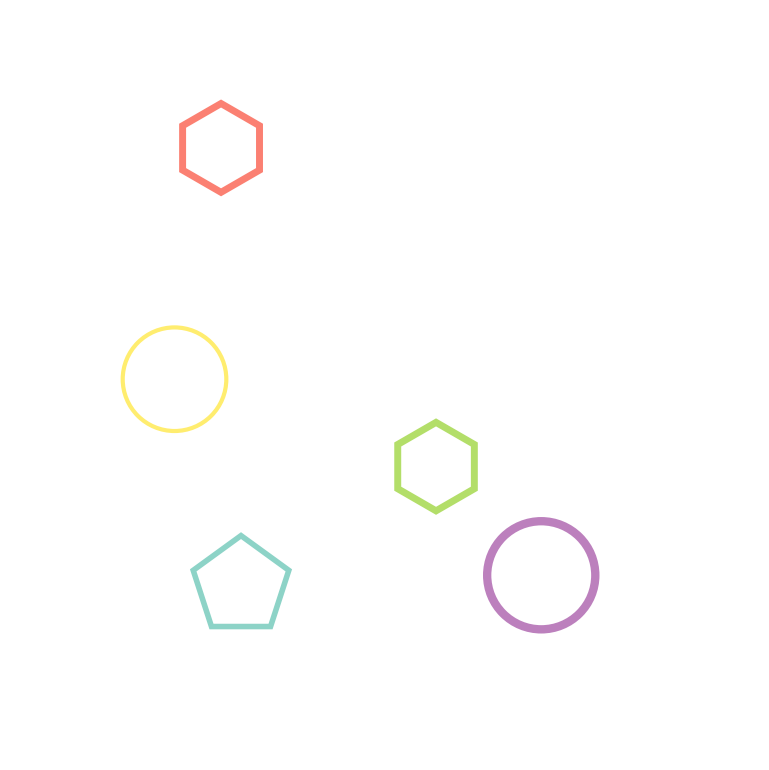[{"shape": "pentagon", "thickness": 2, "radius": 0.33, "center": [0.313, 0.239]}, {"shape": "hexagon", "thickness": 2.5, "radius": 0.29, "center": [0.287, 0.808]}, {"shape": "hexagon", "thickness": 2.5, "radius": 0.29, "center": [0.566, 0.394]}, {"shape": "circle", "thickness": 3, "radius": 0.35, "center": [0.703, 0.253]}, {"shape": "circle", "thickness": 1.5, "radius": 0.34, "center": [0.227, 0.508]}]